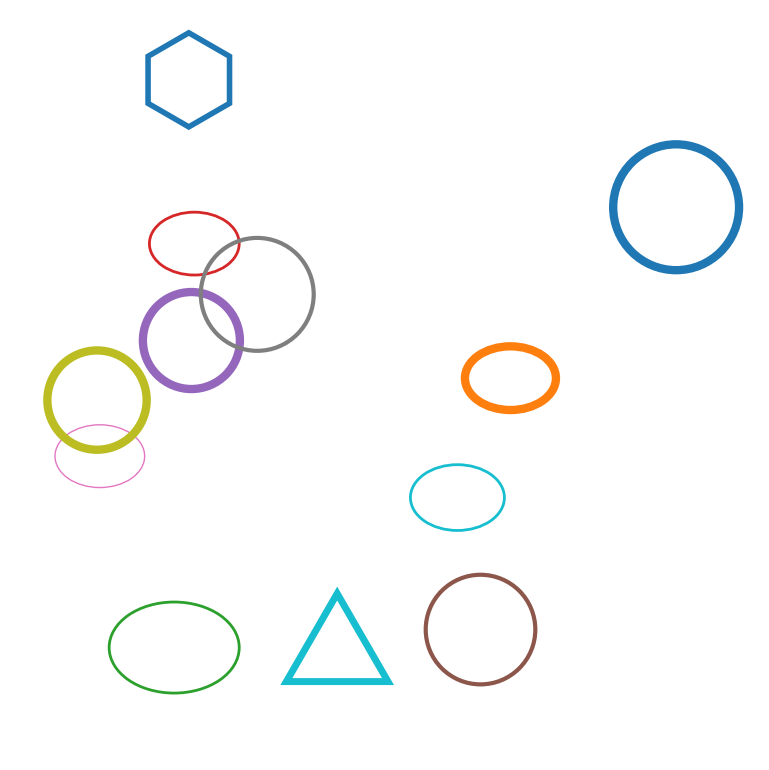[{"shape": "hexagon", "thickness": 2, "radius": 0.31, "center": [0.245, 0.896]}, {"shape": "circle", "thickness": 3, "radius": 0.41, "center": [0.878, 0.731]}, {"shape": "oval", "thickness": 3, "radius": 0.3, "center": [0.663, 0.509]}, {"shape": "oval", "thickness": 1, "radius": 0.42, "center": [0.226, 0.159]}, {"shape": "oval", "thickness": 1, "radius": 0.29, "center": [0.252, 0.684]}, {"shape": "circle", "thickness": 3, "radius": 0.31, "center": [0.249, 0.558]}, {"shape": "circle", "thickness": 1.5, "radius": 0.36, "center": [0.624, 0.182]}, {"shape": "oval", "thickness": 0.5, "radius": 0.29, "center": [0.13, 0.408]}, {"shape": "circle", "thickness": 1.5, "radius": 0.37, "center": [0.334, 0.618]}, {"shape": "circle", "thickness": 3, "radius": 0.32, "center": [0.126, 0.48]}, {"shape": "triangle", "thickness": 2.5, "radius": 0.38, "center": [0.438, 0.153]}, {"shape": "oval", "thickness": 1, "radius": 0.31, "center": [0.594, 0.354]}]